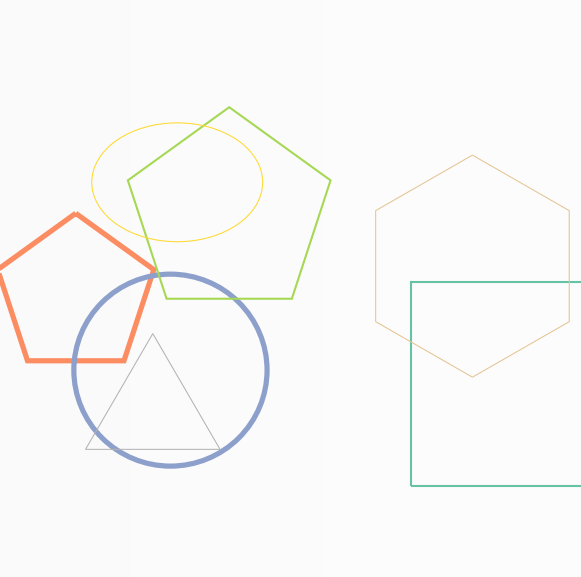[{"shape": "square", "thickness": 1, "radius": 0.88, "center": [0.884, 0.334]}, {"shape": "pentagon", "thickness": 2.5, "radius": 0.71, "center": [0.13, 0.489]}, {"shape": "circle", "thickness": 2.5, "radius": 0.83, "center": [0.293, 0.358]}, {"shape": "pentagon", "thickness": 1, "radius": 0.92, "center": [0.394, 0.63]}, {"shape": "oval", "thickness": 0.5, "radius": 0.74, "center": [0.305, 0.683]}, {"shape": "hexagon", "thickness": 0.5, "radius": 0.96, "center": [0.813, 0.538]}, {"shape": "triangle", "thickness": 0.5, "radius": 0.67, "center": [0.263, 0.288]}]